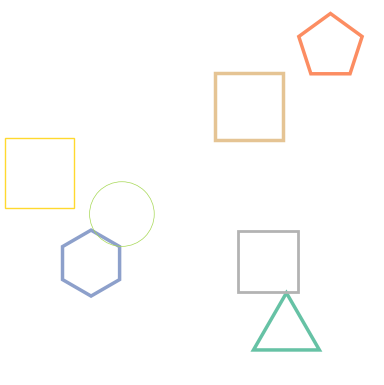[{"shape": "triangle", "thickness": 2.5, "radius": 0.49, "center": [0.744, 0.14]}, {"shape": "pentagon", "thickness": 2.5, "radius": 0.43, "center": [0.858, 0.878]}, {"shape": "hexagon", "thickness": 2.5, "radius": 0.43, "center": [0.237, 0.317]}, {"shape": "circle", "thickness": 0.5, "radius": 0.42, "center": [0.317, 0.444]}, {"shape": "square", "thickness": 1, "radius": 0.45, "center": [0.103, 0.551]}, {"shape": "square", "thickness": 2.5, "radius": 0.44, "center": [0.647, 0.723]}, {"shape": "square", "thickness": 2, "radius": 0.39, "center": [0.696, 0.321]}]